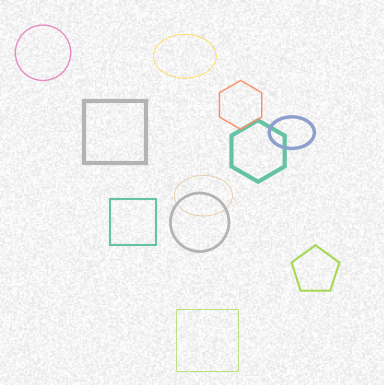[{"shape": "square", "thickness": 1.5, "radius": 0.3, "center": [0.347, 0.424]}, {"shape": "hexagon", "thickness": 3, "radius": 0.4, "center": [0.67, 0.608]}, {"shape": "hexagon", "thickness": 1, "radius": 0.32, "center": [0.625, 0.728]}, {"shape": "oval", "thickness": 2.5, "radius": 0.29, "center": [0.758, 0.656]}, {"shape": "circle", "thickness": 1, "radius": 0.36, "center": [0.112, 0.863]}, {"shape": "square", "thickness": 0.5, "radius": 0.4, "center": [0.537, 0.117]}, {"shape": "pentagon", "thickness": 1.5, "radius": 0.33, "center": [0.819, 0.298]}, {"shape": "oval", "thickness": 0.5, "radius": 0.41, "center": [0.48, 0.854]}, {"shape": "oval", "thickness": 0.5, "radius": 0.38, "center": [0.528, 0.492]}, {"shape": "square", "thickness": 3, "radius": 0.4, "center": [0.299, 0.658]}, {"shape": "circle", "thickness": 2, "radius": 0.38, "center": [0.519, 0.423]}]